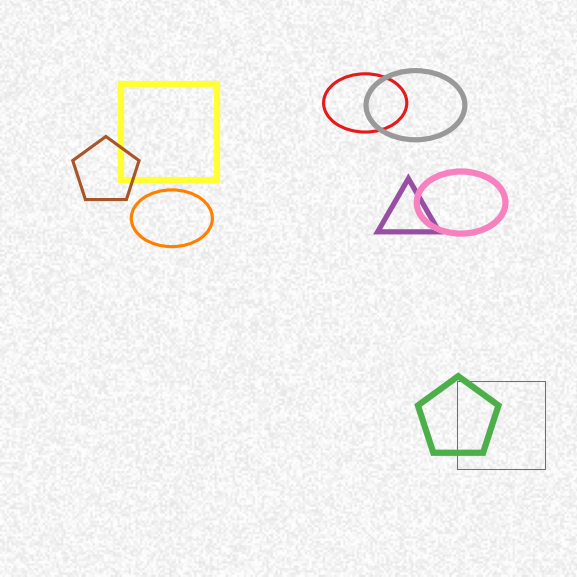[{"shape": "oval", "thickness": 1.5, "radius": 0.36, "center": [0.632, 0.821]}, {"shape": "square", "thickness": 0.5, "radius": 0.38, "center": [0.868, 0.263]}, {"shape": "pentagon", "thickness": 3, "radius": 0.37, "center": [0.793, 0.274]}, {"shape": "triangle", "thickness": 2.5, "radius": 0.31, "center": [0.707, 0.628]}, {"shape": "oval", "thickness": 1.5, "radius": 0.35, "center": [0.298, 0.621]}, {"shape": "square", "thickness": 3, "radius": 0.42, "center": [0.293, 0.77]}, {"shape": "pentagon", "thickness": 1.5, "radius": 0.3, "center": [0.183, 0.702]}, {"shape": "oval", "thickness": 3, "radius": 0.38, "center": [0.798, 0.648]}, {"shape": "oval", "thickness": 2.5, "radius": 0.43, "center": [0.719, 0.817]}]